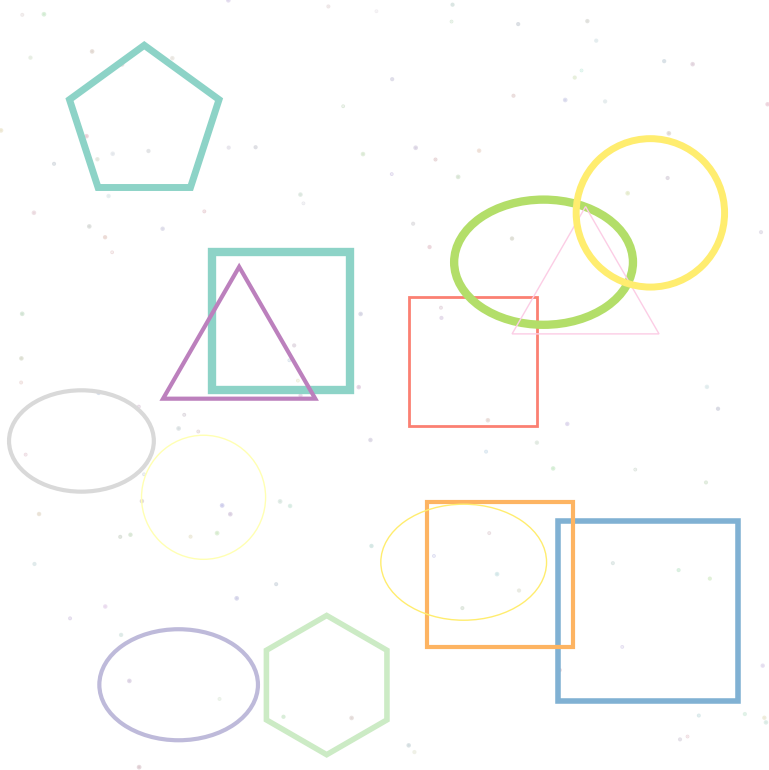[{"shape": "square", "thickness": 3, "radius": 0.45, "center": [0.365, 0.583]}, {"shape": "pentagon", "thickness": 2.5, "radius": 0.51, "center": [0.187, 0.839]}, {"shape": "circle", "thickness": 0.5, "radius": 0.4, "center": [0.264, 0.354]}, {"shape": "oval", "thickness": 1.5, "radius": 0.51, "center": [0.232, 0.111]}, {"shape": "square", "thickness": 1, "radius": 0.42, "center": [0.615, 0.53]}, {"shape": "square", "thickness": 2, "radius": 0.58, "center": [0.842, 0.206]}, {"shape": "square", "thickness": 1.5, "radius": 0.47, "center": [0.649, 0.254]}, {"shape": "oval", "thickness": 3, "radius": 0.58, "center": [0.706, 0.659]}, {"shape": "triangle", "thickness": 0.5, "radius": 0.55, "center": [0.76, 0.621]}, {"shape": "oval", "thickness": 1.5, "radius": 0.47, "center": [0.106, 0.427]}, {"shape": "triangle", "thickness": 1.5, "radius": 0.57, "center": [0.311, 0.539]}, {"shape": "hexagon", "thickness": 2, "radius": 0.45, "center": [0.424, 0.11]}, {"shape": "circle", "thickness": 2.5, "radius": 0.48, "center": [0.845, 0.724]}, {"shape": "oval", "thickness": 0.5, "radius": 0.54, "center": [0.602, 0.27]}]